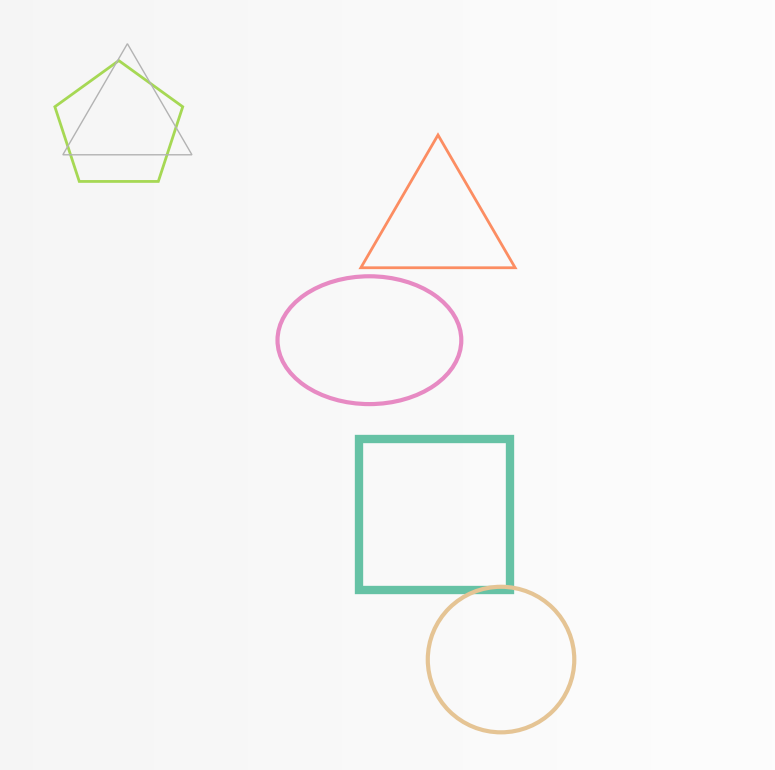[{"shape": "square", "thickness": 3, "radius": 0.49, "center": [0.561, 0.332]}, {"shape": "triangle", "thickness": 1, "radius": 0.57, "center": [0.565, 0.71]}, {"shape": "oval", "thickness": 1.5, "radius": 0.59, "center": [0.477, 0.558]}, {"shape": "pentagon", "thickness": 1, "radius": 0.43, "center": [0.153, 0.835]}, {"shape": "circle", "thickness": 1.5, "radius": 0.47, "center": [0.646, 0.143]}, {"shape": "triangle", "thickness": 0.5, "radius": 0.48, "center": [0.164, 0.847]}]